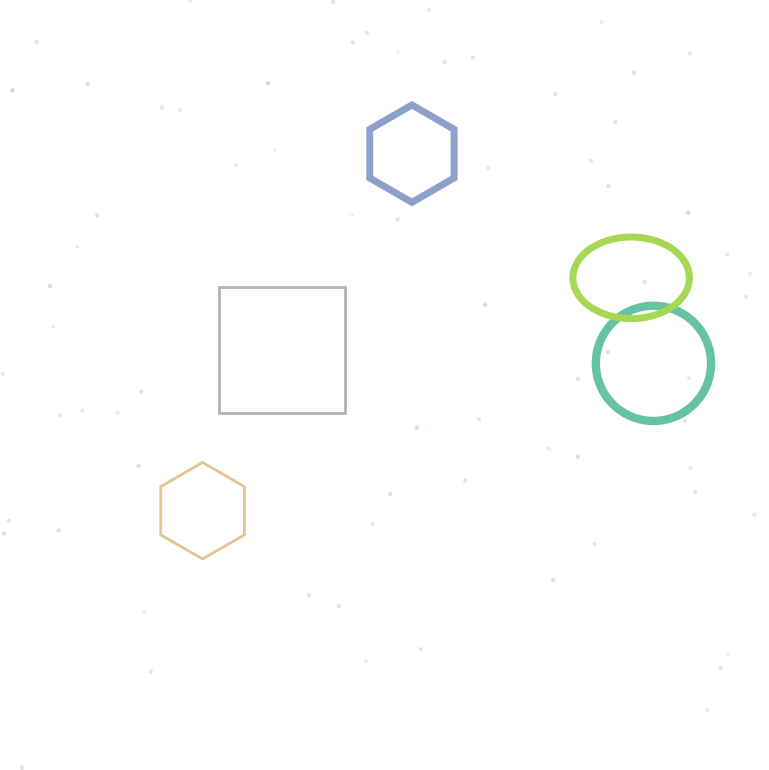[{"shape": "circle", "thickness": 3, "radius": 0.37, "center": [0.849, 0.528]}, {"shape": "hexagon", "thickness": 2.5, "radius": 0.32, "center": [0.535, 0.8]}, {"shape": "oval", "thickness": 2.5, "radius": 0.38, "center": [0.82, 0.639]}, {"shape": "hexagon", "thickness": 1, "radius": 0.31, "center": [0.263, 0.337]}, {"shape": "square", "thickness": 1, "radius": 0.41, "center": [0.366, 0.545]}]